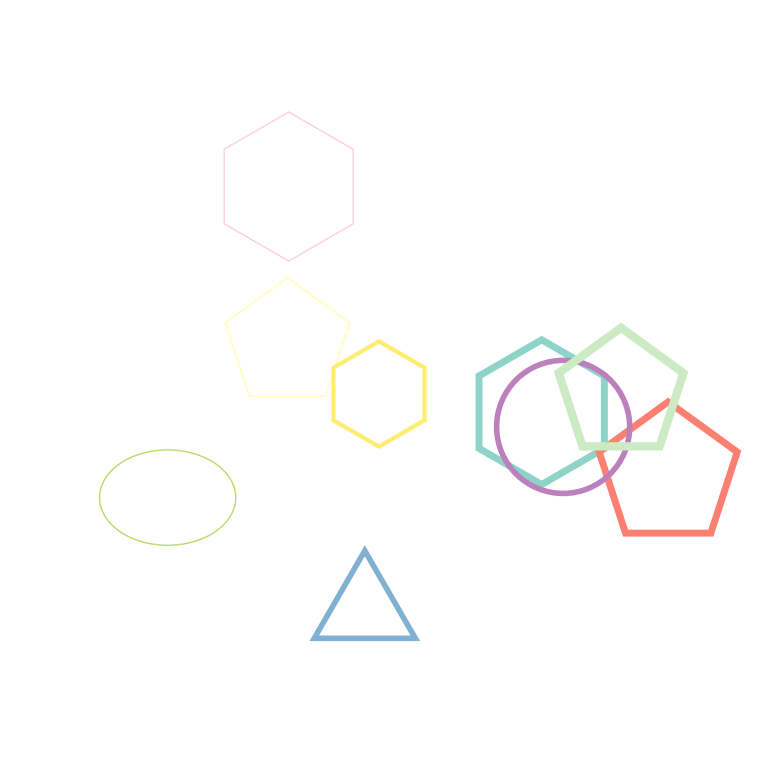[{"shape": "hexagon", "thickness": 2.5, "radius": 0.47, "center": [0.703, 0.465]}, {"shape": "pentagon", "thickness": 0.5, "radius": 0.42, "center": [0.374, 0.555]}, {"shape": "pentagon", "thickness": 2.5, "radius": 0.47, "center": [0.868, 0.384]}, {"shape": "triangle", "thickness": 2, "radius": 0.38, "center": [0.474, 0.209]}, {"shape": "oval", "thickness": 0.5, "radius": 0.44, "center": [0.218, 0.354]}, {"shape": "hexagon", "thickness": 0.5, "radius": 0.48, "center": [0.375, 0.758]}, {"shape": "circle", "thickness": 2, "radius": 0.43, "center": [0.731, 0.446]}, {"shape": "pentagon", "thickness": 3, "radius": 0.43, "center": [0.807, 0.489]}, {"shape": "hexagon", "thickness": 1.5, "radius": 0.34, "center": [0.492, 0.488]}]